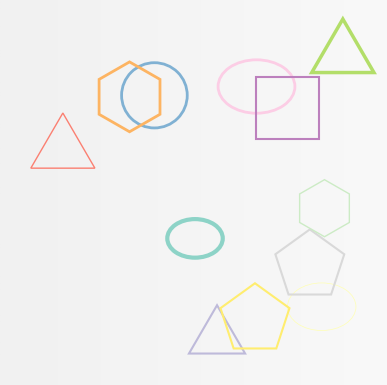[{"shape": "oval", "thickness": 3, "radius": 0.36, "center": [0.503, 0.381]}, {"shape": "oval", "thickness": 0.5, "radius": 0.44, "center": [0.83, 0.203]}, {"shape": "triangle", "thickness": 1.5, "radius": 0.42, "center": [0.56, 0.124]}, {"shape": "triangle", "thickness": 1, "radius": 0.48, "center": [0.162, 0.611]}, {"shape": "circle", "thickness": 2, "radius": 0.42, "center": [0.398, 0.752]}, {"shape": "hexagon", "thickness": 2, "radius": 0.45, "center": [0.334, 0.748]}, {"shape": "triangle", "thickness": 2.5, "radius": 0.46, "center": [0.885, 0.858]}, {"shape": "oval", "thickness": 2, "radius": 0.5, "center": [0.662, 0.775]}, {"shape": "pentagon", "thickness": 1.5, "radius": 0.47, "center": [0.8, 0.311]}, {"shape": "square", "thickness": 1.5, "radius": 0.4, "center": [0.742, 0.72]}, {"shape": "hexagon", "thickness": 1, "radius": 0.37, "center": [0.837, 0.459]}, {"shape": "pentagon", "thickness": 1.5, "radius": 0.47, "center": [0.658, 0.171]}]